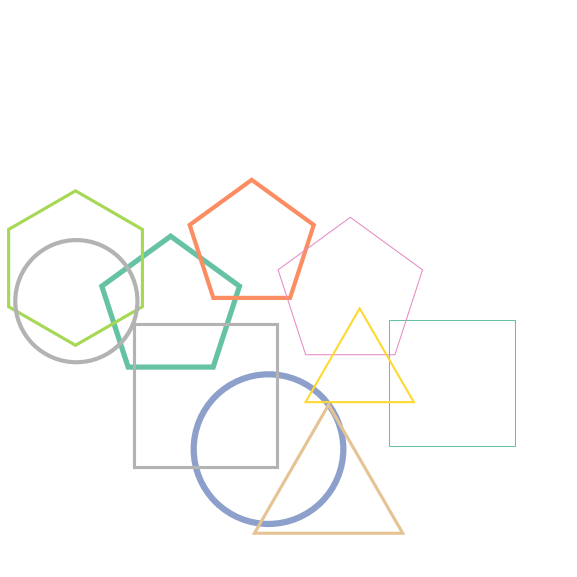[{"shape": "pentagon", "thickness": 2.5, "radius": 0.63, "center": [0.296, 0.465]}, {"shape": "square", "thickness": 0.5, "radius": 0.55, "center": [0.783, 0.336]}, {"shape": "pentagon", "thickness": 2, "radius": 0.56, "center": [0.436, 0.575]}, {"shape": "circle", "thickness": 3, "radius": 0.65, "center": [0.465, 0.221]}, {"shape": "pentagon", "thickness": 0.5, "radius": 0.66, "center": [0.607, 0.491]}, {"shape": "hexagon", "thickness": 1.5, "radius": 0.67, "center": [0.131, 0.535]}, {"shape": "triangle", "thickness": 1, "radius": 0.54, "center": [0.623, 0.357]}, {"shape": "triangle", "thickness": 1.5, "radius": 0.74, "center": [0.569, 0.15]}, {"shape": "circle", "thickness": 2, "radius": 0.53, "center": [0.132, 0.478]}, {"shape": "square", "thickness": 1.5, "radius": 0.62, "center": [0.356, 0.314]}]